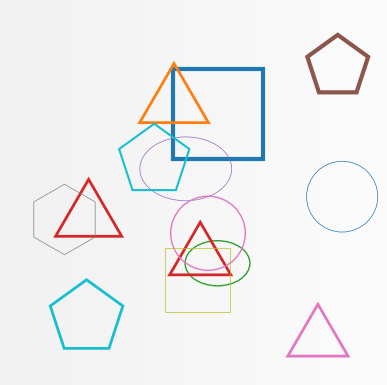[{"shape": "square", "thickness": 3, "radius": 0.58, "center": [0.563, 0.704]}, {"shape": "circle", "thickness": 0.5, "radius": 0.46, "center": [0.883, 0.489]}, {"shape": "triangle", "thickness": 2, "radius": 0.51, "center": [0.449, 0.733]}, {"shape": "oval", "thickness": 1, "radius": 0.42, "center": [0.561, 0.316]}, {"shape": "triangle", "thickness": 2, "radius": 0.49, "center": [0.229, 0.436]}, {"shape": "triangle", "thickness": 2, "radius": 0.46, "center": [0.517, 0.332]}, {"shape": "oval", "thickness": 0.5, "radius": 0.59, "center": [0.479, 0.561]}, {"shape": "pentagon", "thickness": 3, "radius": 0.41, "center": [0.872, 0.827]}, {"shape": "circle", "thickness": 1, "radius": 0.48, "center": [0.537, 0.394]}, {"shape": "triangle", "thickness": 2, "radius": 0.45, "center": [0.82, 0.12]}, {"shape": "hexagon", "thickness": 0.5, "radius": 0.46, "center": [0.166, 0.43]}, {"shape": "square", "thickness": 0.5, "radius": 0.42, "center": [0.509, 0.272]}, {"shape": "pentagon", "thickness": 1.5, "radius": 0.48, "center": [0.398, 0.583]}, {"shape": "pentagon", "thickness": 2, "radius": 0.49, "center": [0.223, 0.175]}]